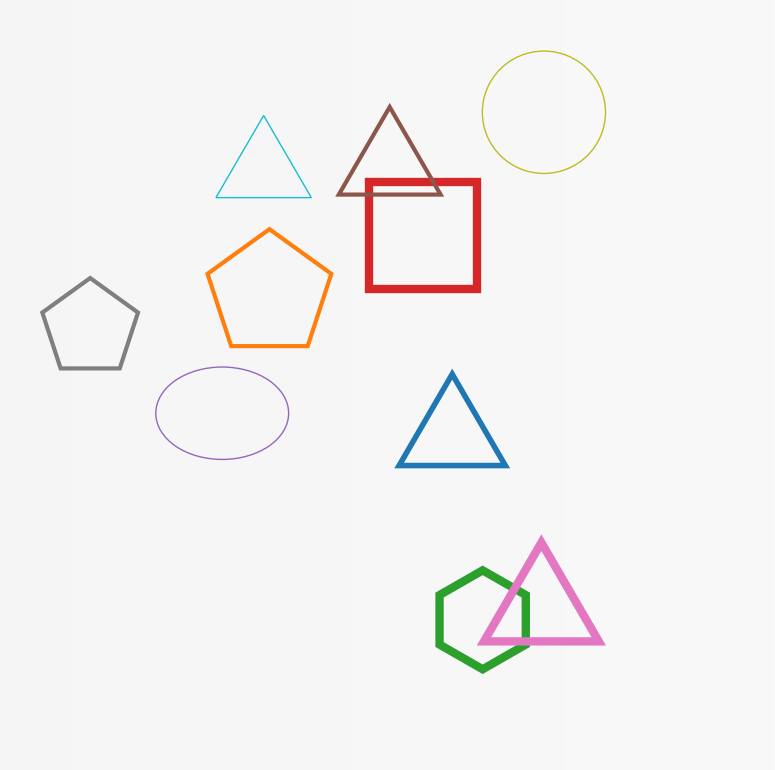[{"shape": "triangle", "thickness": 2, "radius": 0.4, "center": [0.584, 0.435]}, {"shape": "pentagon", "thickness": 1.5, "radius": 0.42, "center": [0.348, 0.618]}, {"shape": "hexagon", "thickness": 3, "radius": 0.32, "center": [0.623, 0.195]}, {"shape": "square", "thickness": 3, "radius": 0.35, "center": [0.546, 0.695]}, {"shape": "oval", "thickness": 0.5, "radius": 0.43, "center": [0.287, 0.463]}, {"shape": "triangle", "thickness": 1.5, "radius": 0.38, "center": [0.503, 0.785]}, {"shape": "triangle", "thickness": 3, "radius": 0.43, "center": [0.699, 0.21]}, {"shape": "pentagon", "thickness": 1.5, "radius": 0.32, "center": [0.116, 0.574]}, {"shape": "circle", "thickness": 0.5, "radius": 0.4, "center": [0.702, 0.854]}, {"shape": "triangle", "thickness": 0.5, "radius": 0.36, "center": [0.34, 0.779]}]